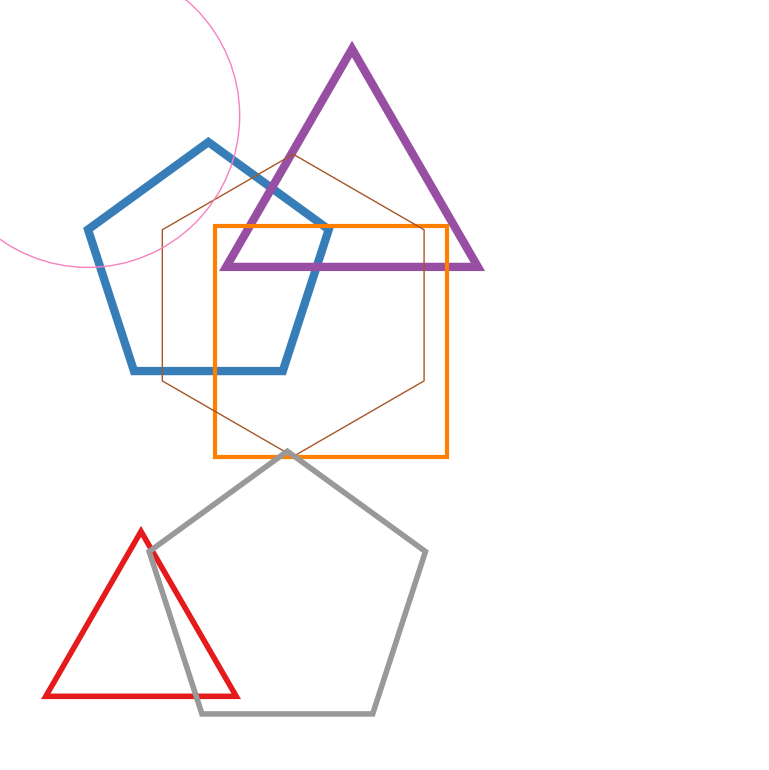[{"shape": "triangle", "thickness": 2, "radius": 0.71, "center": [0.183, 0.167]}, {"shape": "pentagon", "thickness": 3, "radius": 0.82, "center": [0.271, 0.651]}, {"shape": "triangle", "thickness": 3, "radius": 0.94, "center": [0.457, 0.748]}, {"shape": "square", "thickness": 1.5, "radius": 0.75, "center": [0.43, 0.556]}, {"shape": "hexagon", "thickness": 0.5, "radius": 0.98, "center": [0.381, 0.603]}, {"shape": "circle", "thickness": 0.5, "radius": 0.99, "center": [0.114, 0.85]}, {"shape": "pentagon", "thickness": 2, "radius": 0.94, "center": [0.373, 0.225]}]